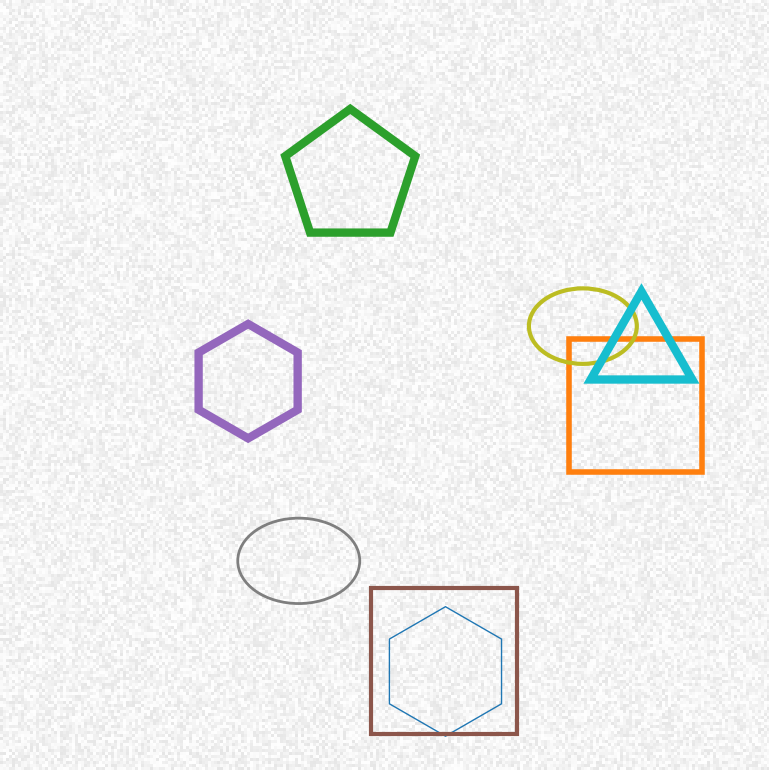[{"shape": "hexagon", "thickness": 0.5, "radius": 0.42, "center": [0.579, 0.128]}, {"shape": "square", "thickness": 2, "radius": 0.43, "center": [0.826, 0.473]}, {"shape": "pentagon", "thickness": 3, "radius": 0.44, "center": [0.455, 0.77]}, {"shape": "hexagon", "thickness": 3, "radius": 0.37, "center": [0.322, 0.505]}, {"shape": "square", "thickness": 1.5, "radius": 0.47, "center": [0.576, 0.142]}, {"shape": "oval", "thickness": 1, "radius": 0.4, "center": [0.388, 0.272]}, {"shape": "oval", "thickness": 1.5, "radius": 0.35, "center": [0.757, 0.576]}, {"shape": "triangle", "thickness": 3, "radius": 0.38, "center": [0.833, 0.545]}]